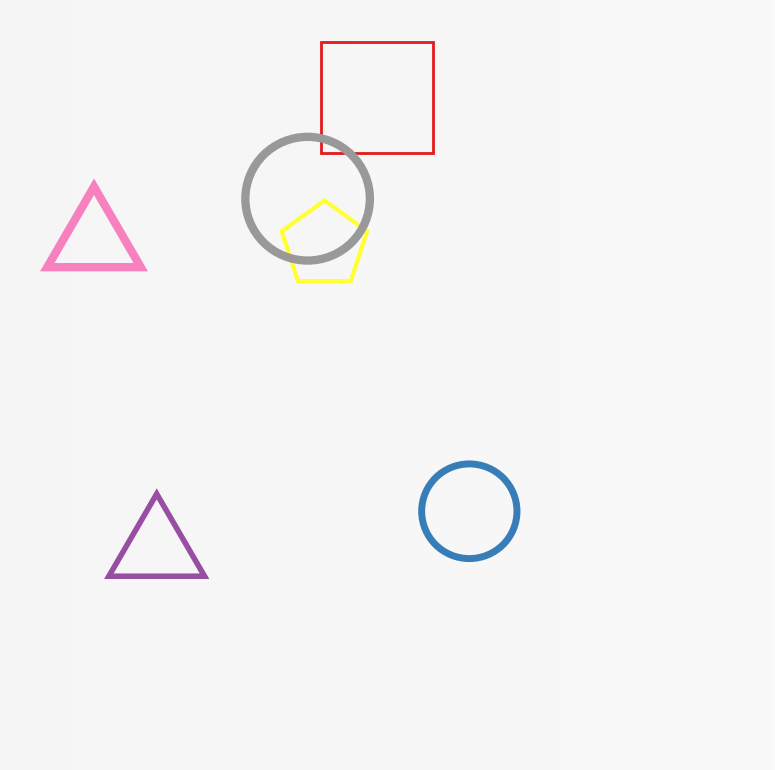[{"shape": "square", "thickness": 1, "radius": 0.36, "center": [0.487, 0.873]}, {"shape": "circle", "thickness": 2.5, "radius": 0.31, "center": [0.606, 0.336]}, {"shape": "triangle", "thickness": 2, "radius": 0.36, "center": [0.202, 0.287]}, {"shape": "pentagon", "thickness": 1.5, "radius": 0.29, "center": [0.419, 0.682]}, {"shape": "triangle", "thickness": 3, "radius": 0.35, "center": [0.121, 0.688]}, {"shape": "circle", "thickness": 3, "radius": 0.4, "center": [0.397, 0.742]}]